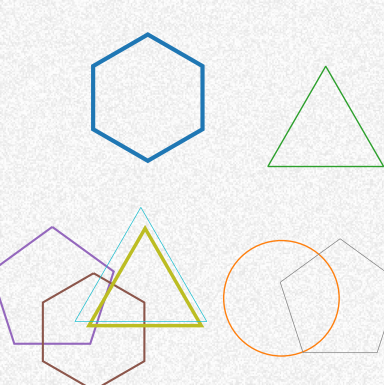[{"shape": "hexagon", "thickness": 3, "radius": 0.82, "center": [0.384, 0.746]}, {"shape": "circle", "thickness": 1, "radius": 0.75, "center": [0.731, 0.225]}, {"shape": "triangle", "thickness": 1, "radius": 0.87, "center": [0.846, 0.654]}, {"shape": "pentagon", "thickness": 1.5, "radius": 0.84, "center": [0.136, 0.243]}, {"shape": "hexagon", "thickness": 1.5, "radius": 0.76, "center": [0.243, 0.138]}, {"shape": "pentagon", "thickness": 0.5, "radius": 0.82, "center": [0.883, 0.216]}, {"shape": "triangle", "thickness": 2.5, "radius": 0.84, "center": [0.377, 0.238]}, {"shape": "triangle", "thickness": 0.5, "radius": 0.99, "center": [0.366, 0.264]}]